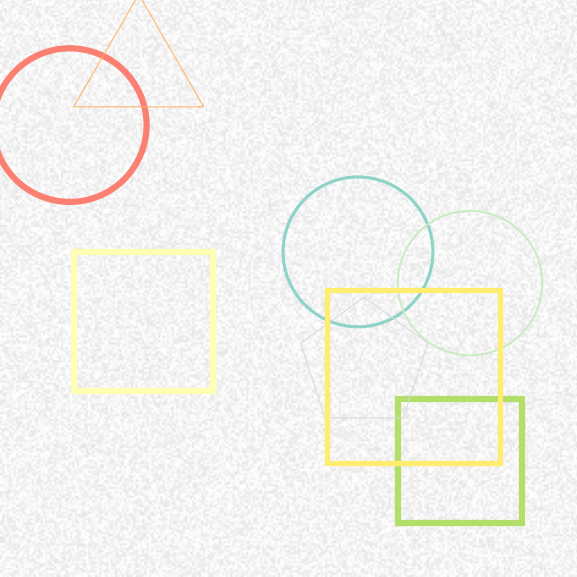[{"shape": "circle", "thickness": 1.5, "radius": 0.65, "center": [0.62, 0.563]}, {"shape": "square", "thickness": 3, "radius": 0.6, "center": [0.249, 0.443]}, {"shape": "circle", "thickness": 3, "radius": 0.66, "center": [0.121, 0.782]}, {"shape": "triangle", "thickness": 0.5, "radius": 0.65, "center": [0.24, 0.879]}, {"shape": "square", "thickness": 3, "radius": 0.54, "center": [0.797, 0.202]}, {"shape": "pentagon", "thickness": 0.5, "radius": 0.58, "center": [0.631, 0.369]}, {"shape": "circle", "thickness": 1, "radius": 0.63, "center": [0.814, 0.509]}, {"shape": "square", "thickness": 2.5, "radius": 0.75, "center": [0.716, 0.348]}]